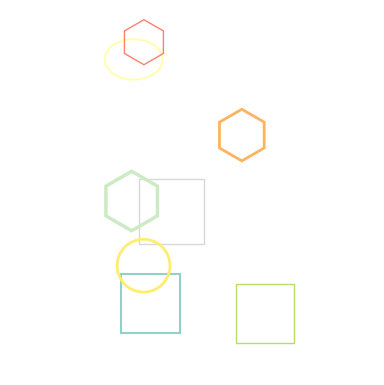[{"shape": "square", "thickness": 1.5, "radius": 0.38, "center": [0.39, 0.212]}, {"shape": "oval", "thickness": 1.5, "radius": 0.37, "center": [0.347, 0.846]}, {"shape": "hexagon", "thickness": 1, "radius": 0.29, "center": [0.374, 0.89]}, {"shape": "hexagon", "thickness": 2, "radius": 0.34, "center": [0.628, 0.649]}, {"shape": "square", "thickness": 1, "radius": 0.38, "center": [0.688, 0.185]}, {"shape": "square", "thickness": 1, "radius": 0.42, "center": [0.446, 0.45]}, {"shape": "hexagon", "thickness": 2.5, "radius": 0.39, "center": [0.342, 0.478]}, {"shape": "circle", "thickness": 2, "radius": 0.34, "center": [0.373, 0.31]}]